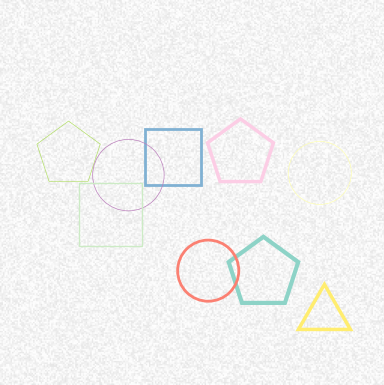[{"shape": "pentagon", "thickness": 3, "radius": 0.47, "center": [0.684, 0.29]}, {"shape": "circle", "thickness": 0.5, "radius": 0.41, "center": [0.831, 0.551]}, {"shape": "circle", "thickness": 2, "radius": 0.4, "center": [0.541, 0.297]}, {"shape": "square", "thickness": 2, "radius": 0.37, "center": [0.449, 0.592]}, {"shape": "pentagon", "thickness": 0.5, "radius": 0.43, "center": [0.178, 0.599]}, {"shape": "pentagon", "thickness": 2.5, "radius": 0.45, "center": [0.625, 0.601]}, {"shape": "circle", "thickness": 0.5, "radius": 0.46, "center": [0.333, 0.545]}, {"shape": "square", "thickness": 1, "radius": 0.41, "center": [0.287, 0.444]}, {"shape": "triangle", "thickness": 2.5, "radius": 0.39, "center": [0.843, 0.183]}]